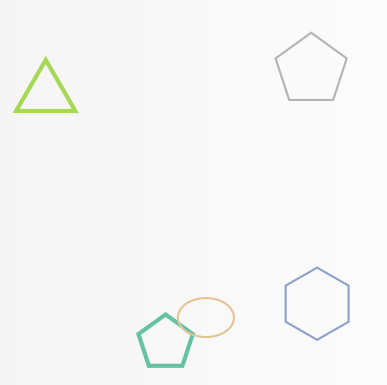[{"shape": "pentagon", "thickness": 3, "radius": 0.37, "center": [0.427, 0.109]}, {"shape": "hexagon", "thickness": 1.5, "radius": 0.47, "center": [0.818, 0.211]}, {"shape": "triangle", "thickness": 3, "radius": 0.44, "center": [0.118, 0.756]}, {"shape": "oval", "thickness": 1.5, "radius": 0.36, "center": [0.531, 0.175]}, {"shape": "pentagon", "thickness": 1.5, "radius": 0.48, "center": [0.803, 0.818]}]